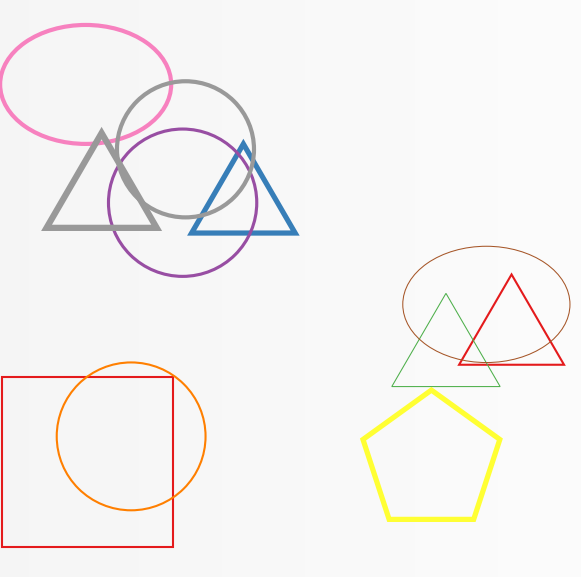[{"shape": "triangle", "thickness": 1, "radius": 0.52, "center": [0.88, 0.42]}, {"shape": "square", "thickness": 1, "radius": 0.74, "center": [0.151, 0.199]}, {"shape": "triangle", "thickness": 2.5, "radius": 0.51, "center": [0.419, 0.647]}, {"shape": "triangle", "thickness": 0.5, "radius": 0.54, "center": [0.767, 0.384]}, {"shape": "circle", "thickness": 1.5, "radius": 0.64, "center": [0.314, 0.648]}, {"shape": "circle", "thickness": 1, "radius": 0.64, "center": [0.226, 0.244]}, {"shape": "pentagon", "thickness": 2.5, "radius": 0.62, "center": [0.742, 0.2]}, {"shape": "oval", "thickness": 0.5, "radius": 0.72, "center": [0.837, 0.472]}, {"shape": "oval", "thickness": 2, "radius": 0.74, "center": [0.147, 0.853]}, {"shape": "circle", "thickness": 2, "radius": 0.59, "center": [0.319, 0.741]}, {"shape": "triangle", "thickness": 3, "radius": 0.55, "center": [0.175, 0.659]}]